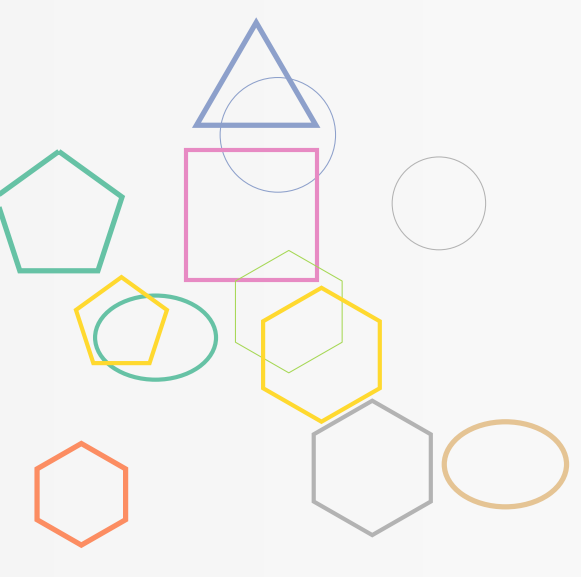[{"shape": "pentagon", "thickness": 2.5, "radius": 0.57, "center": [0.101, 0.623]}, {"shape": "oval", "thickness": 2, "radius": 0.52, "center": [0.268, 0.415]}, {"shape": "hexagon", "thickness": 2.5, "radius": 0.44, "center": [0.14, 0.143]}, {"shape": "triangle", "thickness": 2.5, "radius": 0.59, "center": [0.441, 0.842]}, {"shape": "circle", "thickness": 0.5, "radius": 0.5, "center": [0.478, 0.766]}, {"shape": "square", "thickness": 2, "radius": 0.56, "center": [0.432, 0.627]}, {"shape": "hexagon", "thickness": 0.5, "radius": 0.53, "center": [0.497, 0.459]}, {"shape": "pentagon", "thickness": 2, "radius": 0.41, "center": [0.209, 0.437]}, {"shape": "hexagon", "thickness": 2, "radius": 0.58, "center": [0.553, 0.385]}, {"shape": "oval", "thickness": 2.5, "radius": 0.53, "center": [0.87, 0.195]}, {"shape": "hexagon", "thickness": 2, "radius": 0.58, "center": [0.64, 0.189]}, {"shape": "circle", "thickness": 0.5, "radius": 0.4, "center": [0.755, 0.647]}]